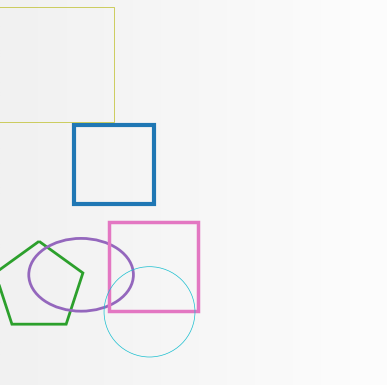[{"shape": "square", "thickness": 3, "radius": 0.52, "center": [0.295, 0.573]}, {"shape": "pentagon", "thickness": 2, "radius": 0.6, "center": [0.101, 0.254]}, {"shape": "oval", "thickness": 2, "radius": 0.68, "center": [0.209, 0.286]}, {"shape": "square", "thickness": 2.5, "radius": 0.58, "center": [0.396, 0.308]}, {"shape": "square", "thickness": 0.5, "radius": 0.74, "center": [0.145, 0.833]}, {"shape": "circle", "thickness": 0.5, "radius": 0.59, "center": [0.386, 0.19]}]